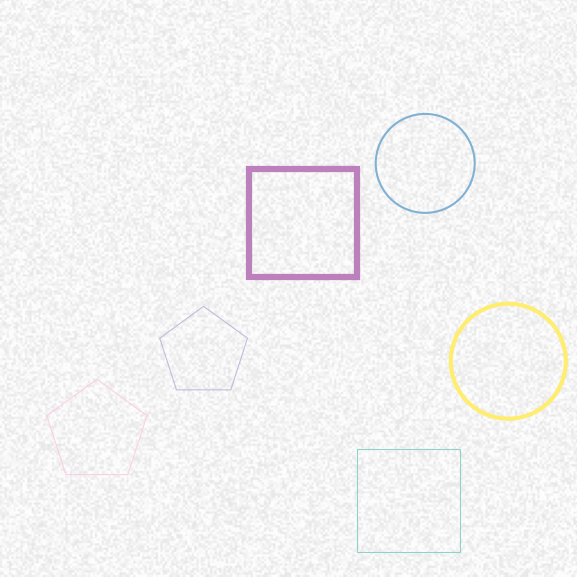[{"shape": "square", "thickness": 0.5, "radius": 0.45, "center": [0.707, 0.133]}, {"shape": "pentagon", "thickness": 0.5, "radius": 0.4, "center": [0.353, 0.389]}, {"shape": "circle", "thickness": 1, "radius": 0.43, "center": [0.736, 0.716]}, {"shape": "pentagon", "thickness": 0.5, "radius": 0.46, "center": [0.168, 0.251]}, {"shape": "square", "thickness": 3, "radius": 0.47, "center": [0.524, 0.613]}, {"shape": "circle", "thickness": 2, "radius": 0.5, "center": [0.88, 0.374]}]